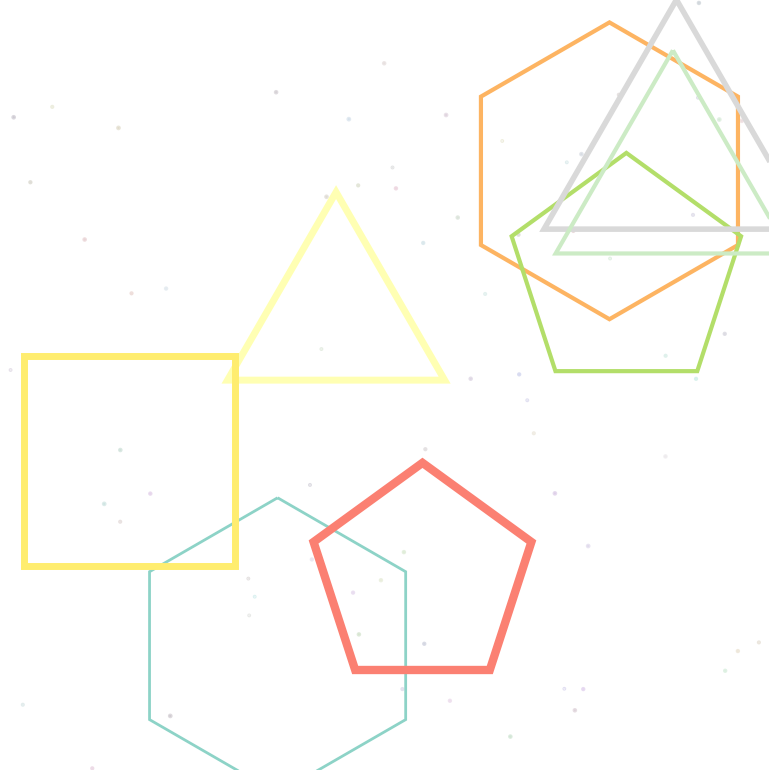[{"shape": "hexagon", "thickness": 1, "radius": 0.96, "center": [0.361, 0.161]}, {"shape": "triangle", "thickness": 2.5, "radius": 0.81, "center": [0.436, 0.588]}, {"shape": "pentagon", "thickness": 3, "radius": 0.74, "center": [0.549, 0.25]}, {"shape": "hexagon", "thickness": 1.5, "radius": 0.96, "center": [0.791, 0.778]}, {"shape": "pentagon", "thickness": 1.5, "radius": 0.78, "center": [0.813, 0.645]}, {"shape": "triangle", "thickness": 2, "radius": 0.99, "center": [0.879, 0.802]}, {"shape": "triangle", "thickness": 1.5, "radius": 0.88, "center": [0.874, 0.759]}, {"shape": "square", "thickness": 2.5, "radius": 0.68, "center": [0.168, 0.401]}]